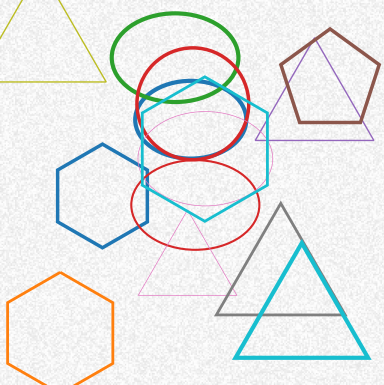[{"shape": "oval", "thickness": 3, "radius": 0.72, "center": [0.495, 0.689]}, {"shape": "hexagon", "thickness": 2.5, "radius": 0.67, "center": [0.266, 0.491]}, {"shape": "hexagon", "thickness": 2, "radius": 0.79, "center": [0.156, 0.135]}, {"shape": "oval", "thickness": 3, "radius": 0.82, "center": [0.455, 0.85]}, {"shape": "circle", "thickness": 2.5, "radius": 0.73, "center": [0.501, 0.73]}, {"shape": "oval", "thickness": 1.5, "radius": 0.83, "center": [0.507, 0.468]}, {"shape": "triangle", "thickness": 1, "radius": 0.89, "center": [0.817, 0.724]}, {"shape": "pentagon", "thickness": 2.5, "radius": 0.67, "center": [0.857, 0.79]}, {"shape": "triangle", "thickness": 0.5, "radius": 0.74, "center": [0.487, 0.307]}, {"shape": "oval", "thickness": 0.5, "radius": 0.88, "center": [0.533, 0.588]}, {"shape": "triangle", "thickness": 2, "radius": 0.97, "center": [0.729, 0.279]}, {"shape": "triangle", "thickness": 1, "radius": 0.98, "center": [0.105, 0.886]}, {"shape": "triangle", "thickness": 3, "radius": 0.99, "center": [0.784, 0.17]}, {"shape": "hexagon", "thickness": 2, "radius": 0.94, "center": [0.532, 0.613]}]